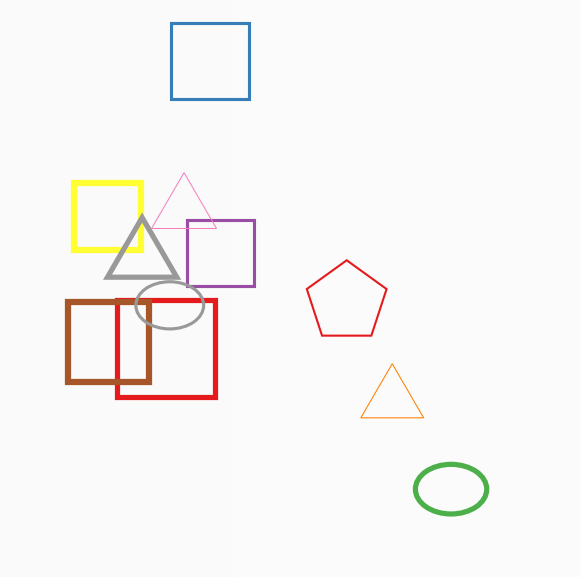[{"shape": "pentagon", "thickness": 1, "radius": 0.36, "center": [0.596, 0.476]}, {"shape": "square", "thickness": 2.5, "radius": 0.42, "center": [0.286, 0.395]}, {"shape": "square", "thickness": 1.5, "radius": 0.33, "center": [0.361, 0.894]}, {"shape": "oval", "thickness": 2.5, "radius": 0.31, "center": [0.776, 0.152]}, {"shape": "square", "thickness": 1.5, "radius": 0.29, "center": [0.379, 0.561]}, {"shape": "triangle", "thickness": 0.5, "radius": 0.31, "center": [0.675, 0.307]}, {"shape": "square", "thickness": 3, "radius": 0.29, "center": [0.185, 0.624]}, {"shape": "square", "thickness": 3, "radius": 0.35, "center": [0.187, 0.406]}, {"shape": "triangle", "thickness": 0.5, "radius": 0.32, "center": [0.317, 0.636]}, {"shape": "triangle", "thickness": 2.5, "radius": 0.34, "center": [0.245, 0.554]}, {"shape": "oval", "thickness": 1.5, "radius": 0.29, "center": [0.292, 0.47]}]